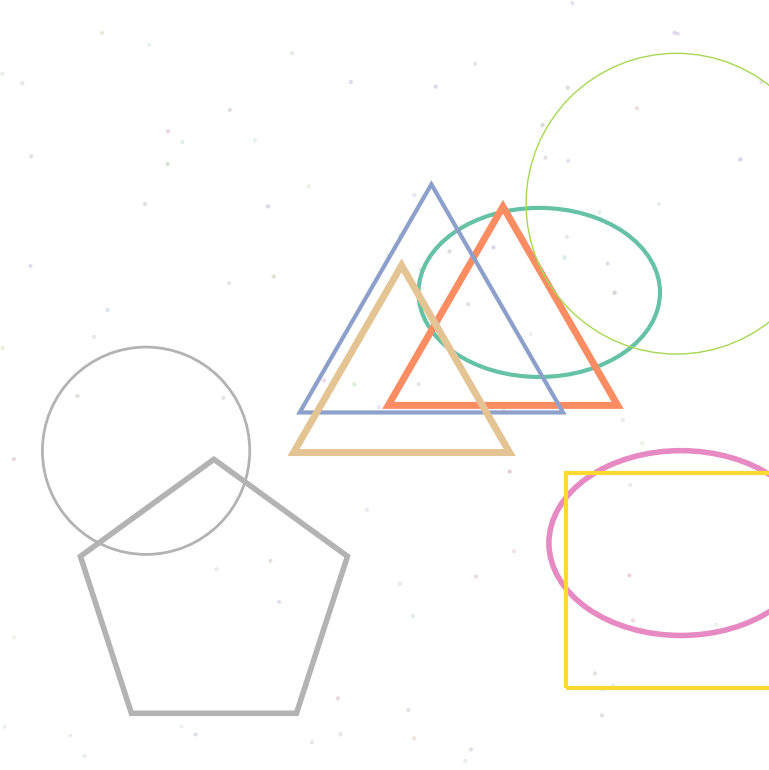[{"shape": "oval", "thickness": 1.5, "radius": 0.78, "center": [0.7, 0.62]}, {"shape": "triangle", "thickness": 2.5, "radius": 0.86, "center": [0.653, 0.56]}, {"shape": "triangle", "thickness": 1.5, "radius": 0.99, "center": [0.56, 0.563]}, {"shape": "oval", "thickness": 2, "radius": 0.86, "center": [0.884, 0.295]}, {"shape": "circle", "thickness": 0.5, "radius": 0.98, "center": [0.878, 0.735]}, {"shape": "square", "thickness": 1.5, "radius": 0.7, "center": [0.874, 0.246]}, {"shape": "triangle", "thickness": 2.5, "radius": 0.81, "center": [0.522, 0.493]}, {"shape": "circle", "thickness": 1, "radius": 0.67, "center": [0.19, 0.415]}, {"shape": "pentagon", "thickness": 2, "radius": 0.91, "center": [0.278, 0.221]}]